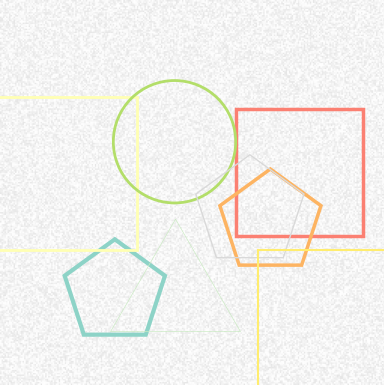[{"shape": "pentagon", "thickness": 3, "radius": 0.68, "center": [0.298, 0.242]}, {"shape": "square", "thickness": 2, "radius": 0.99, "center": [0.159, 0.55]}, {"shape": "square", "thickness": 2.5, "radius": 0.83, "center": [0.777, 0.552]}, {"shape": "pentagon", "thickness": 2.5, "radius": 0.69, "center": [0.702, 0.423]}, {"shape": "circle", "thickness": 2, "radius": 0.79, "center": [0.453, 0.632]}, {"shape": "pentagon", "thickness": 1, "radius": 0.74, "center": [0.649, 0.45]}, {"shape": "triangle", "thickness": 0.5, "radius": 0.97, "center": [0.456, 0.236]}, {"shape": "square", "thickness": 1.5, "radius": 0.93, "center": [0.858, 0.163]}]